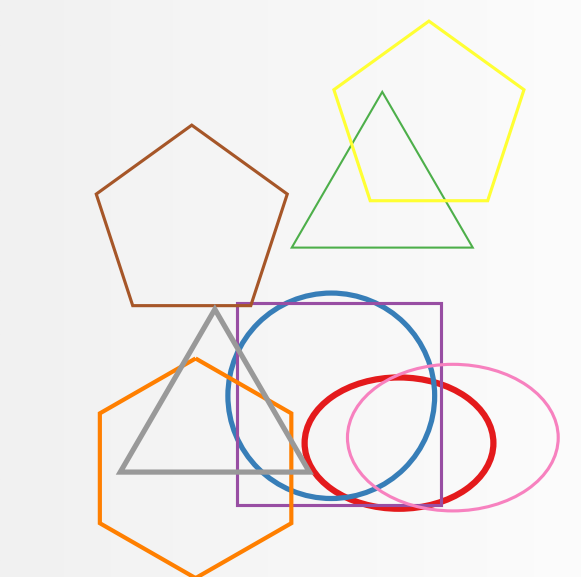[{"shape": "oval", "thickness": 3, "radius": 0.81, "center": [0.686, 0.232]}, {"shape": "circle", "thickness": 2.5, "radius": 0.89, "center": [0.57, 0.314]}, {"shape": "triangle", "thickness": 1, "radius": 0.9, "center": [0.658, 0.66]}, {"shape": "square", "thickness": 1.5, "radius": 0.88, "center": [0.583, 0.3]}, {"shape": "hexagon", "thickness": 2, "radius": 0.95, "center": [0.337, 0.188]}, {"shape": "pentagon", "thickness": 1.5, "radius": 0.86, "center": [0.738, 0.791]}, {"shape": "pentagon", "thickness": 1.5, "radius": 0.86, "center": [0.33, 0.61]}, {"shape": "oval", "thickness": 1.5, "radius": 0.91, "center": [0.779, 0.241]}, {"shape": "triangle", "thickness": 2.5, "radius": 0.94, "center": [0.37, 0.276]}]